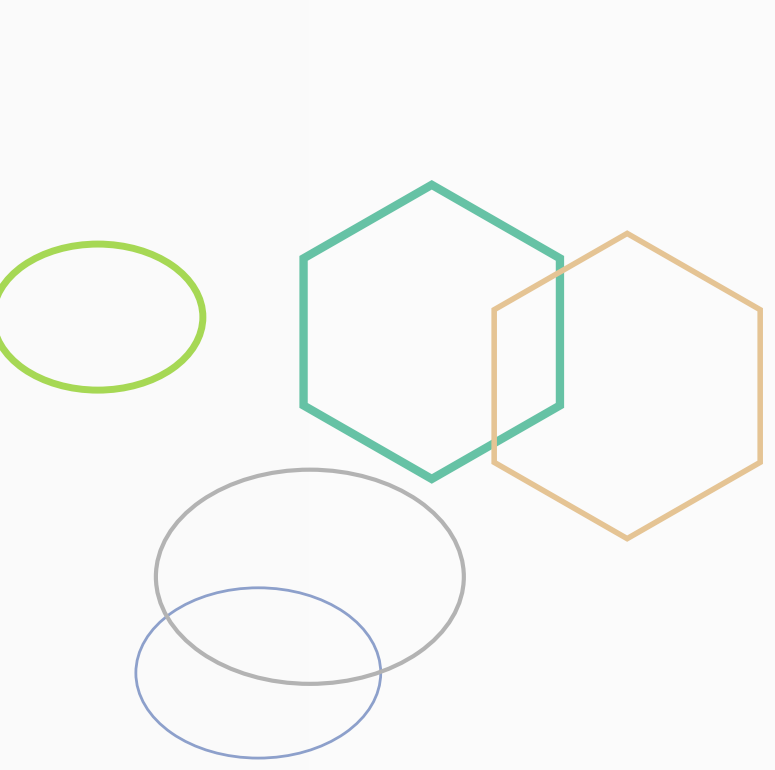[{"shape": "hexagon", "thickness": 3, "radius": 0.95, "center": [0.557, 0.569]}, {"shape": "oval", "thickness": 1, "radius": 0.79, "center": [0.333, 0.126]}, {"shape": "oval", "thickness": 2.5, "radius": 0.68, "center": [0.126, 0.588]}, {"shape": "hexagon", "thickness": 2, "radius": 0.99, "center": [0.809, 0.499]}, {"shape": "oval", "thickness": 1.5, "radius": 0.99, "center": [0.4, 0.251]}]